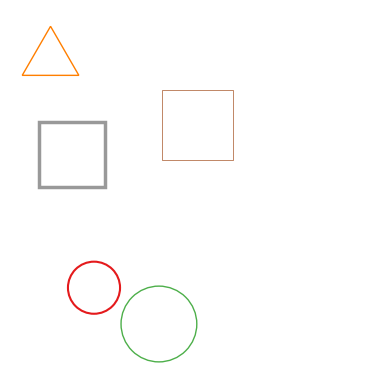[{"shape": "circle", "thickness": 1.5, "radius": 0.34, "center": [0.244, 0.253]}, {"shape": "circle", "thickness": 1, "radius": 0.49, "center": [0.413, 0.158]}, {"shape": "triangle", "thickness": 1, "radius": 0.42, "center": [0.131, 0.847]}, {"shape": "square", "thickness": 0.5, "radius": 0.46, "center": [0.513, 0.675]}, {"shape": "square", "thickness": 2.5, "radius": 0.43, "center": [0.186, 0.599]}]